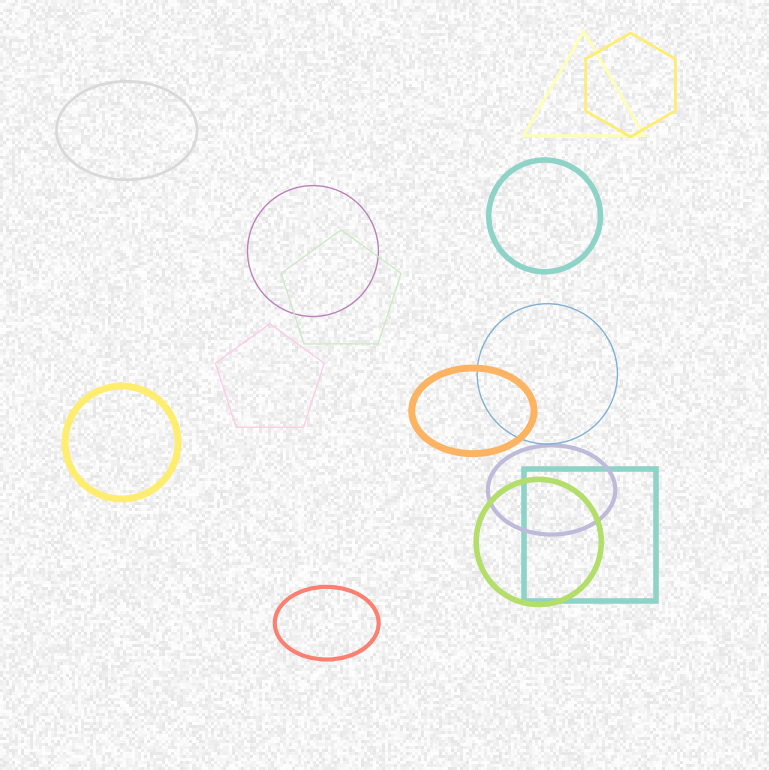[{"shape": "square", "thickness": 2, "radius": 0.43, "center": [0.766, 0.305]}, {"shape": "circle", "thickness": 2, "radius": 0.36, "center": [0.707, 0.72]}, {"shape": "triangle", "thickness": 1, "radius": 0.45, "center": [0.758, 0.869]}, {"shape": "oval", "thickness": 1.5, "radius": 0.41, "center": [0.716, 0.364]}, {"shape": "oval", "thickness": 1.5, "radius": 0.34, "center": [0.424, 0.191]}, {"shape": "circle", "thickness": 0.5, "radius": 0.46, "center": [0.711, 0.514]}, {"shape": "oval", "thickness": 2.5, "radius": 0.4, "center": [0.614, 0.466]}, {"shape": "circle", "thickness": 2, "radius": 0.41, "center": [0.7, 0.296]}, {"shape": "pentagon", "thickness": 0.5, "radius": 0.37, "center": [0.35, 0.505]}, {"shape": "oval", "thickness": 1, "radius": 0.46, "center": [0.165, 0.83]}, {"shape": "circle", "thickness": 0.5, "radius": 0.42, "center": [0.406, 0.674]}, {"shape": "pentagon", "thickness": 0.5, "radius": 0.41, "center": [0.443, 0.62]}, {"shape": "circle", "thickness": 2.5, "radius": 0.37, "center": [0.158, 0.425]}, {"shape": "hexagon", "thickness": 1, "radius": 0.34, "center": [0.819, 0.89]}]